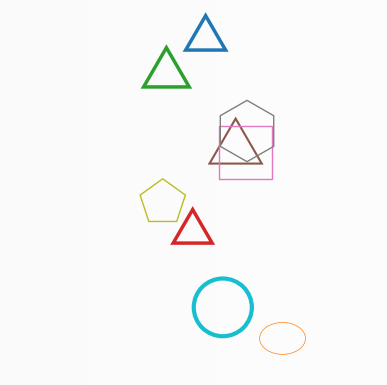[{"shape": "triangle", "thickness": 2.5, "radius": 0.3, "center": [0.531, 0.9]}, {"shape": "oval", "thickness": 0.5, "radius": 0.3, "center": [0.729, 0.121]}, {"shape": "triangle", "thickness": 2.5, "radius": 0.34, "center": [0.429, 0.808]}, {"shape": "triangle", "thickness": 2.5, "radius": 0.29, "center": [0.497, 0.398]}, {"shape": "triangle", "thickness": 1.5, "radius": 0.39, "center": [0.608, 0.614]}, {"shape": "square", "thickness": 1, "radius": 0.34, "center": [0.633, 0.604]}, {"shape": "hexagon", "thickness": 1, "radius": 0.4, "center": [0.637, 0.66]}, {"shape": "pentagon", "thickness": 1, "radius": 0.31, "center": [0.42, 0.474]}, {"shape": "circle", "thickness": 3, "radius": 0.37, "center": [0.575, 0.202]}]